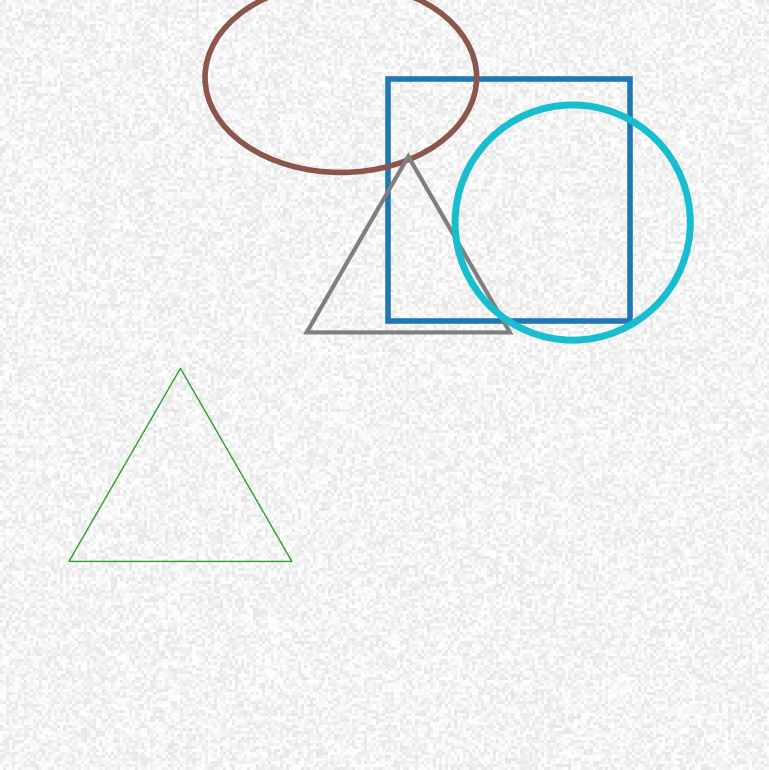[{"shape": "square", "thickness": 2, "radius": 0.79, "center": [0.661, 0.741]}, {"shape": "triangle", "thickness": 0.5, "radius": 0.84, "center": [0.234, 0.354]}, {"shape": "oval", "thickness": 2, "radius": 0.88, "center": [0.443, 0.899]}, {"shape": "triangle", "thickness": 1.5, "radius": 0.76, "center": [0.53, 0.645]}, {"shape": "circle", "thickness": 2.5, "radius": 0.76, "center": [0.744, 0.711]}]